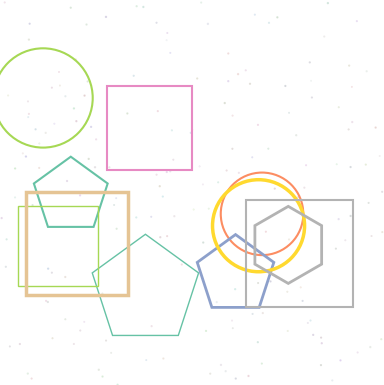[{"shape": "pentagon", "thickness": 1.5, "radius": 0.5, "center": [0.184, 0.492]}, {"shape": "pentagon", "thickness": 1, "radius": 0.73, "center": [0.378, 0.246]}, {"shape": "circle", "thickness": 1.5, "radius": 0.54, "center": [0.681, 0.445]}, {"shape": "pentagon", "thickness": 2, "radius": 0.52, "center": [0.612, 0.286]}, {"shape": "square", "thickness": 1.5, "radius": 0.55, "center": [0.388, 0.668]}, {"shape": "square", "thickness": 1, "radius": 0.52, "center": [0.15, 0.362]}, {"shape": "circle", "thickness": 1.5, "radius": 0.64, "center": [0.112, 0.746]}, {"shape": "circle", "thickness": 2.5, "radius": 0.6, "center": [0.672, 0.414]}, {"shape": "square", "thickness": 2.5, "radius": 0.67, "center": [0.2, 0.368]}, {"shape": "hexagon", "thickness": 2, "radius": 0.5, "center": [0.749, 0.364]}, {"shape": "square", "thickness": 1.5, "radius": 0.69, "center": [0.777, 0.343]}]